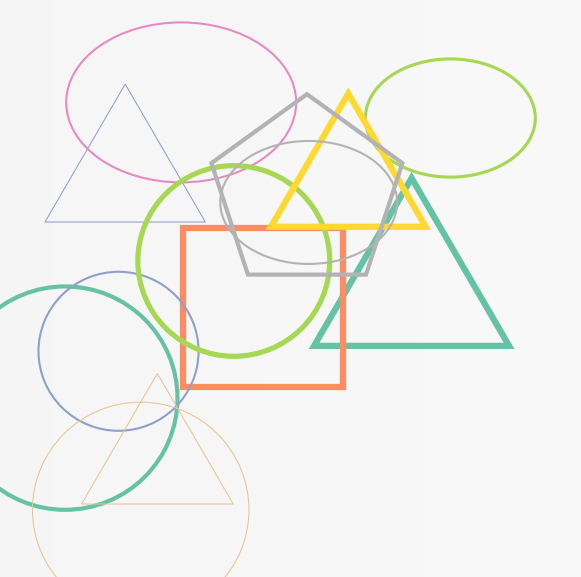[{"shape": "triangle", "thickness": 3, "radius": 0.97, "center": [0.708, 0.497]}, {"shape": "circle", "thickness": 2, "radius": 0.97, "center": [0.112, 0.31]}, {"shape": "square", "thickness": 3, "radius": 0.69, "center": [0.452, 0.467]}, {"shape": "circle", "thickness": 1, "radius": 0.69, "center": [0.204, 0.391]}, {"shape": "triangle", "thickness": 0.5, "radius": 0.8, "center": [0.215, 0.694]}, {"shape": "oval", "thickness": 1, "radius": 0.99, "center": [0.312, 0.822]}, {"shape": "oval", "thickness": 1.5, "radius": 0.73, "center": [0.775, 0.795]}, {"shape": "circle", "thickness": 2.5, "radius": 0.83, "center": [0.402, 0.547]}, {"shape": "triangle", "thickness": 3, "radius": 0.77, "center": [0.599, 0.683]}, {"shape": "circle", "thickness": 0.5, "radius": 0.93, "center": [0.242, 0.117]}, {"shape": "triangle", "thickness": 0.5, "radius": 0.75, "center": [0.271, 0.202]}, {"shape": "oval", "thickness": 1, "radius": 0.76, "center": [0.531, 0.649]}, {"shape": "pentagon", "thickness": 2, "radius": 0.86, "center": [0.528, 0.663]}]